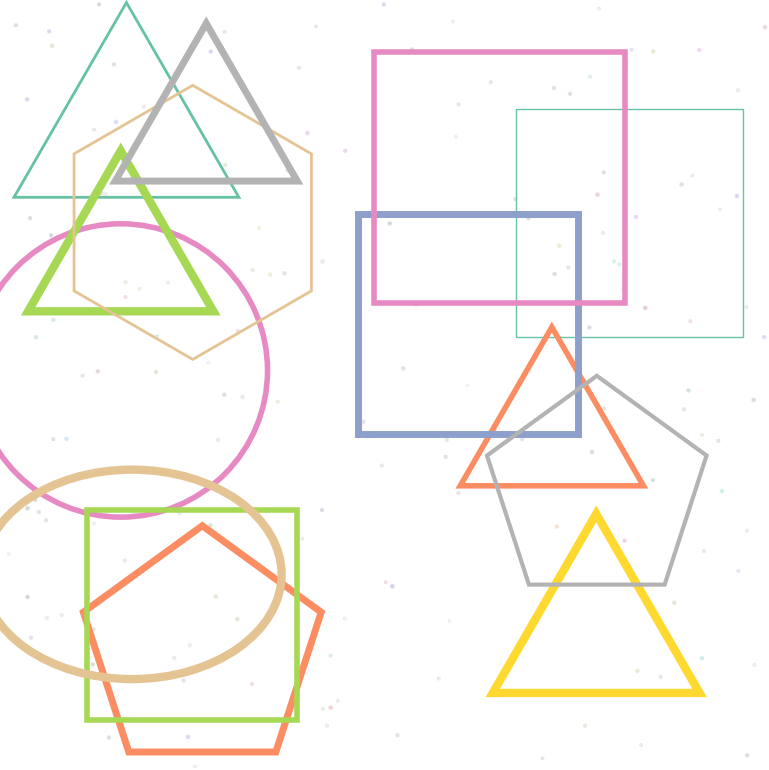[{"shape": "square", "thickness": 0.5, "radius": 0.74, "center": [0.818, 0.711]}, {"shape": "triangle", "thickness": 1, "radius": 0.84, "center": [0.164, 0.828]}, {"shape": "pentagon", "thickness": 2.5, "radius": 0.81, "center": [0.263, 0.155]}, {"shape": "triangle", "thickness": 2, "radius": 0.69, "center": [0.717, 0.438]}, {"shape": "square", "thickness": 2.5, "radius": 0.71, "center": [0.608, 0.579]}, {"shape": "square", "thickness": 2, "radius": 0.82, "center": [0.648, 0.769]}, {"shape": "circle", "thickness": 2, "radius": 0.95, "center": [0.157, 0.519]}, {"shape": "triangle", "thickness": 3, "radius": 0.69, "center": [0.157, 0.665]}, {"shape": "square", "thickness": 2, "radius": 0.68, "center": [0.25, 0.201]}, {"shape": "triangle", "thickness": 3, "radius": 0.78, "center": [0.774, 0.178]}, {"shape": "hexagon", "thickness": 1, "radius": 0.89, "center": [0.25, 0.711]}, {"shape": "oval", "thickness": 3, "radius": 0.97, "center": [0.171, 0.254]}, {"shape": "pentagon", "thickness": 1.5, "radius": 0.75, "center": [0.775, 0.362]}, {"shape": "triangle", "thickness": 2.5, "radius": 0.68, "center": [0.268, 0.833]}]